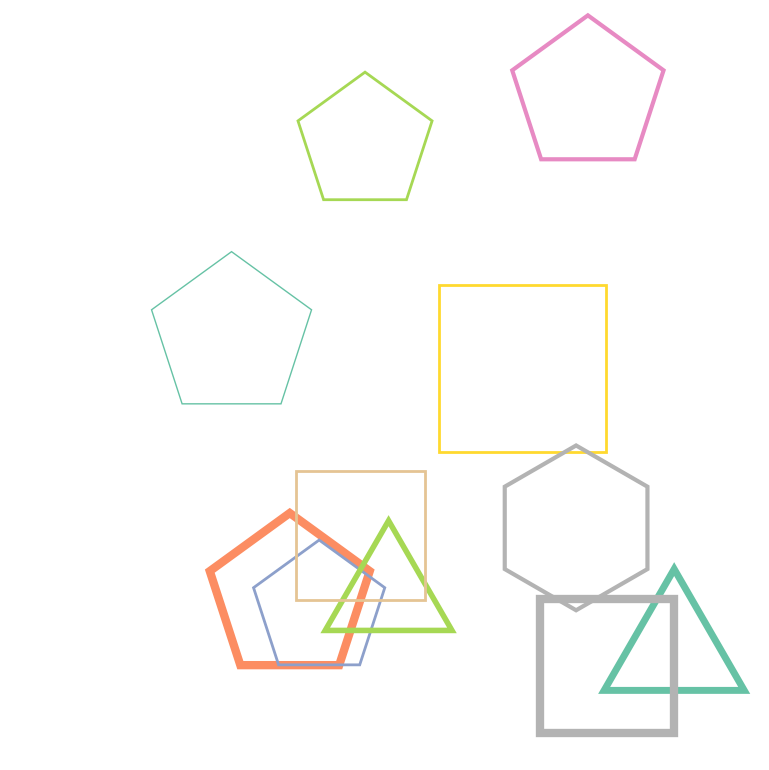[{"shape": "triangle", "thickness": 2.5, "radius": 0.53, "center": [0.876, 0.156]}, {"shape": "pentagon", "thickness": 0.5, "radius": 0.55, "center": [0.301, 0.564]}, {"shape": "pentagon", "thickness": 3, "radius": 0.55, "center": [0.376, 0.225]}, {"shape": "pentagon", "thickness": 1, "radius": 0.45, "center": [0.414, 0.209]}, {"shape": "pentagon", "thickness": 1.5, "radius": 0.52, "center": [0.763, 0.877]}, {"shape": "triangle", "thickness": 2, "radius": 0.48, "center": [0.505, 0.229]}, {"shape": "pentagon", "thickness": 1, "radius": 0.46, "center": [0.474, 0.815]}, {"shape": "square", "thickness": 1, "radius": 0.54, "center": [0.679, 0.522]}, {"shape": "square", "thickness": 1, "radius": 0.42, "center": [0.468, 0.305]}, {"shape": "hexagon", "thickness": 1.5, "radius": 0.53, "center": [0.748, 0.314]}, {"shape": "square", "thickness": 3, "radius": 0.44, "center": [0.788, 0.135]}]